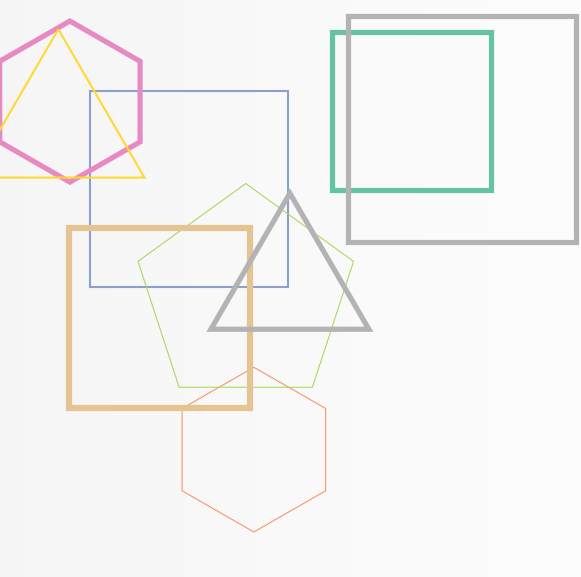[{"shape": "square", "thickness": 2.5, "radius": 0.68, "center": [0.709, 0.806]}, {"shape": "hexagon", "thickness": 0.5, "radius": 0.71, "center": [0.437, 0.221]}, {"shape": "square", "thickness": 1, "radius": 0.85, "center": [0.325, 0.672]}, {"shape": "hexagon", "thickness": 2.5, "radius": 0.7, "center": [0.12, 0.823]}, {"shape": "pentagon", "thickness": 0.5, "radius": 0.97, "center": [0.423, 0.486]}, {"shape": "triangle", "thickness": 1, "radius": 0.86, "center": [0.1, 0.777]}, {"shape": "square", "thickness": 3, "radius": 0.78, "center": [0.275, 0.448]}, {"shape": "triangle", "thickness": 2.5, "radius": 0.78, "center": [0.499, 0.507]}, {"shape": "square", "thickness": 2.5, "radius": 0.98, "center": [0.795, 0.776]}]